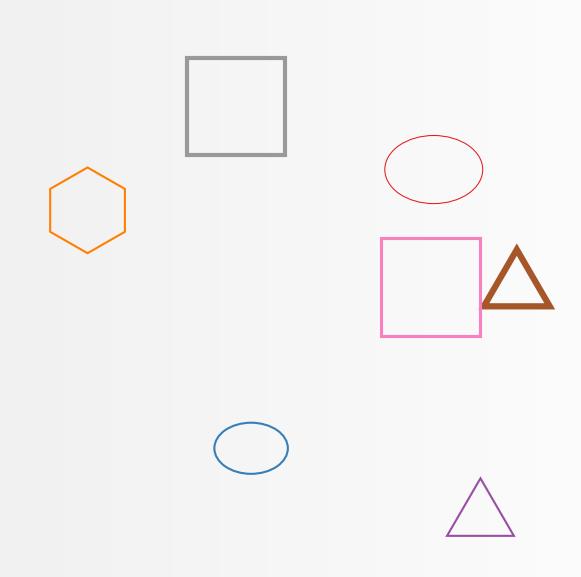[{"shape": "oval", "thickness": 0.5, "radius": 0.42, "center": [0.746, 0.706]}, {"shape": "oval", "thickness": 1, "radius": 0.32, "center": [0.432, 0.223]}, {"shape": "triangle", "thickness": 1, "radius": 0.33, "center": [0.827, 0.104]}, {"shape": "hexagon", "thickness": 1, "radius": 0.37, "center": [0.151, 0.635]}, {"shape": "triangle", "thickness": 3, "radius": 0.33, "center": [0.889, 0.501]}, {"shape": "square", "thickness": 1.5, "radius": 0.42, "center": [0.74, 0.502]}, {"shape": "square", "thickness": 2, "radius": 0.42, "center": [0.406, 0.815]}]